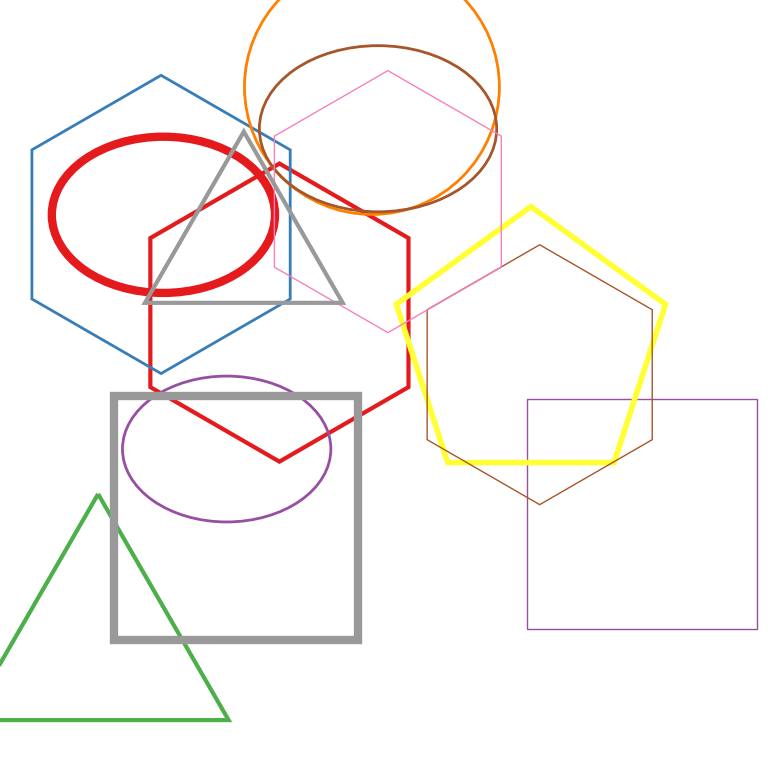[{"shape": "oval", "thickness": 3, "radius": 0.72, "center": [0.212, 0.721]}, {"shape": "hexagon", "thickness": 1.5, "radius": 0.97, "center": [0.363, 0.594]}, {"shape": "hexagon", "thickness": 1, "radius": 0.97, "center": [0.209, 0.709]}, {"shape": "triangle", "thickness": 1.5, "radius": 0.98, "center": [0.127, 0.163]}, {"shape": "oval", "thickness": 1, "radius": 0.68, "center": [0.294, 0.417]}, {"shape": "square", "thickness": 0.5, "radius": 0.75, "center": [0.834, 0.333]}, {"shape": "circle", "thickness": 1, "radius": 0.83, "center": [0.483, 0.887]}, {"shape": "pentagon", "thickness": 2, "radius": 0.92, "center": [0.689, 0.548]}, {"shape": "oval", "thickness": 1, "radius": 0.77, "center": [0.491, 0.833]}, {"shape": "hexagon", "thickness": 0.5, "radius": 0.84, "center": [0.701, 0.513]}, {"shape": "hexagon", "thickness": 0.5, "radius": 0.85, "center": [0.504, 0.738]}, {"shape": "triangle", "thickness": 1.5, "radius": 0.74, "center": [0.317, 0.681]}, {"shape": "square", "thickness": 3, "radius": 0.79, "center": [0.307, 0.327]}]